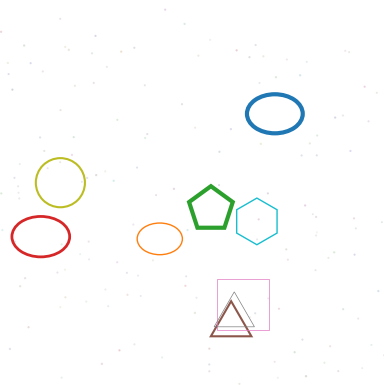[{"shape": "oval", "thickness": 3, "radius": 0.36, "center": [0.714, 0.704]}, {"shape": "oval", "thickness": 1, "radius": 0.29, "center": [0.415, 0.38]}, {"shape": "pentagon", "thickness": 3, "radius": 0.3, "center": [0.548, 0.457]}, {"shape": "oval", "thickness": 2, "radius": 0.38, "center": [0.106, 0.385]}, {"shape": "triangle", "thickness": 1.5, "radius": 0.3, "center": [0.6, 0.157]}, {"shape": "square", "thickness": 0.5, "radius": 0.33, "center": [0.631, 0.21]}, {"shape": "triangle", "thickness": 0.5, "radius": 0.3, "center": [0.609, 0.181]}, {"shape": "circle", "thickness": 1.5, "radius": 0.32, "center": [0.157, 0.525]}, {"shape": "hexagon", "thickness": 1, "radius": 0.3, "center": [0.667, 0.425]}]